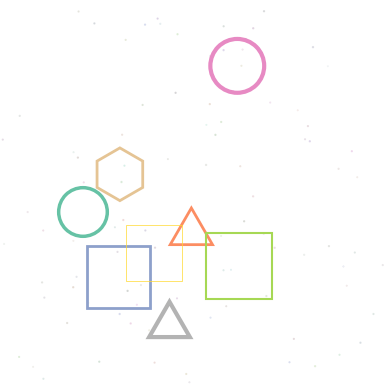[{"shape": "circle", "thickness": 2.5, "radius": 0.32, "center": [0.216, 0.449]}, {"shape": "triangle", "thickness": 2, "radius": 0.32, "center": [0.497, 0.396]}, {"shape": "square", "thickness": 2, "radius": 0.41, "center": [0.308, 0.281]}, {"shape": "circle", "thickness": 3, "radius": 0.35, "center": [0.616, 0.829]}, {"shape": "square", "thickness": 1.5, "radius": 0.43, "center": [0.621, 0.31]}, {"shape": "square", "thickness": 0.5, "radius": 0.36, "center": [0.4, 0.344]}, {"shape": "hexagon", "thickness": 2, "radius": 0.34, "center": [0.311, 0.547]}, {"shape": "triangle", "thickness": 3, "radius": 0.31, "center": [0.44, 0.155]}]